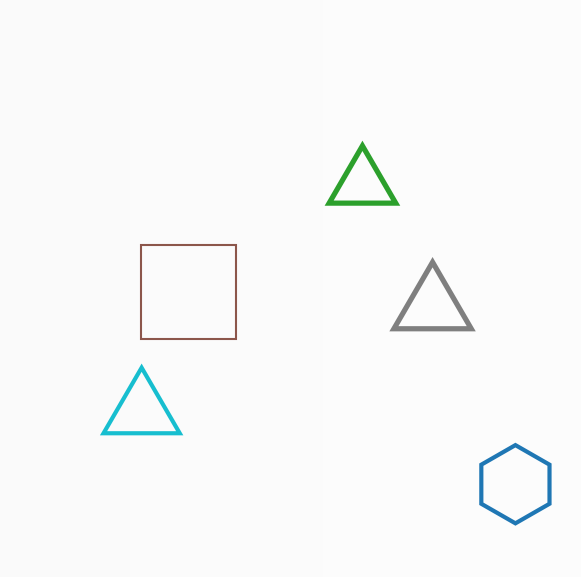[{"shape": "hexagon", "thickness": 2, "radius": 0.34, "center": [0.887, 0.161]}, {"shape": "triangle", "thickness": 2.5, "radius": 0.33, "center": [0.624, 0.68]}, {"shape": "square", "thickness": 1, "radius": 0.41, "center": [0.324, 0.493]}, {"shape": "triangle", "thickness": 2.5, "radius": 0.38, "center": [0.744, 0.468]}, {"shape": "triangle", "thickness": 2, "radius": 0.38, "center": [0.244, 0.287]}]